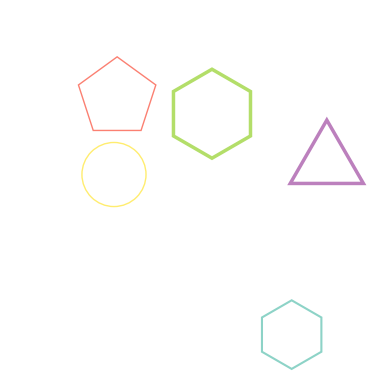[{"shape": "hexagon", "thickness": 1.5, "radius": 0.45, "center": [0.758, 0.131]}, {"shape": "pentagon", "thickness": 1, "radius": 0.53, "center": [0.304, 0.747]}, {"shape": "hexagon", "thickness": 2.5, "radius": 0.58, "center": [0.551, 0.705]}, {"shape": "triangle", "thickness": 2.5, "radius": 0.55, "center": [0.849, 0.578]}, {"shape": "circle", "thickness": 1, "radius": 0.42, "center": [0.296, 0.547]}]